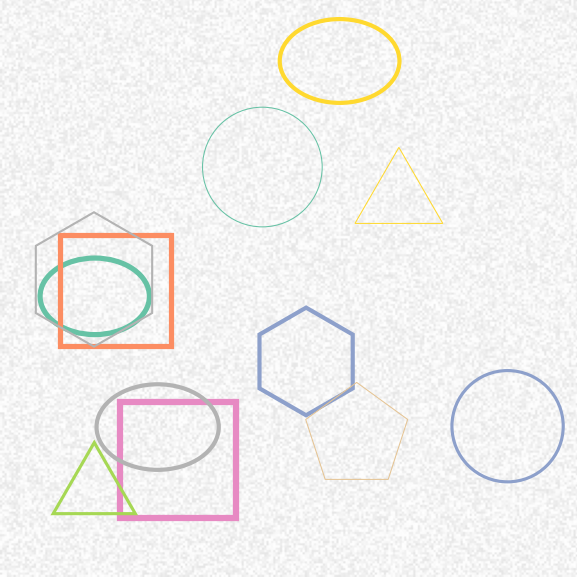[{"shape": "circle", "thickness": 0.5, "radius": 0.52, "center": [0.454, 0.71]}, {"shape": "oval", "thickness": 2.5, "radius": 0.47, "center": [0.164, 0.486]}, {"shape": "square", "thickness": 2.5, "radius": 0.48, "center": [0.201, 0.497]}, {"shape": "hexagon", "thickness": 2, "radius": 0.47, "center": [0.53, 0.373]}, {"shape": "circle", "thickness": 1.5, "radius": 0.48, "center": [0.879, 0.261]}, {"shape": "square", "thickness": 3, "radius": 0.5, "center": [0.308, 0.202]}, {"shape": "triangle", "thickness": 1.5, "radius": 0.41, "center": [0.163, 0.151]}, {"shape": "oval", "thickness": 2, "radius": 0.52, "center": [0.588, 0.894]}, {"shape": "triangle", "thickness": 0.5, "radius": 0.44, "center": [0.691, 0.656]}, {"shape": "pentagon", "thickness": 0.5, "radius": 0.46, "center": [0.618, 0.244]}, {"shape": "hexagon", "thickness": 1, "radius": 0.58, "center": [0.163, 0.515]}, {"shape": "oval", "thickness": 2, "radius": 0.53, "center": [0.273, 0.26]}]